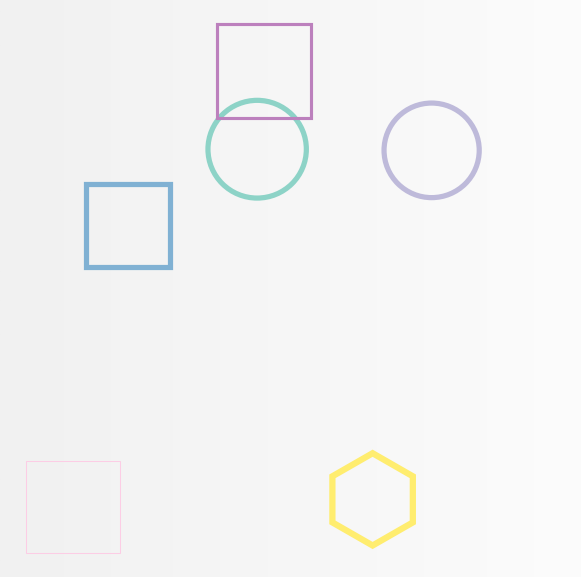[{"shape": "circle", "thickness": 2.5, "radius": 0.42, "center": [0.442, 0.741]}, {"shape": "circle", "thickness": 2.5, "radius": 0.41, "center": [0.743, 0.739]}, {"shape": "square", "thickness": 2.5, "radius": 0.36, "center": [0.22, 0.609]}, {"shape": "square", "thickness": 0.5, "radius": 0.4, "center": [0.125, 0.121]}, {"shape": "square", "thickness": 1.5, "radius": 0.41, "center": [0.455, 0.876]}, {"shape": "hexagon", "thickness": 3, "radius": 0.4, "center": [0.641, 0.134]}]